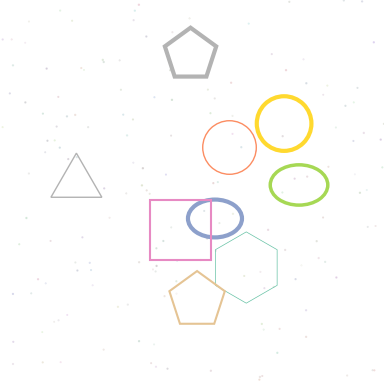[{"shape": "hexagon", "thickness": 0.5, "radius": 0.46, "center": [0.64, 0.305]}, {"shape": "circle", "thickness": 1, "radius": 0.35, "center": [0.596, 0.617]}, {"shape": "oval", "thickness": 3, "radius": 0.35, "center": [0.558, 0.433]}, {"shape": "square", "thickness": 1.5, "radius": 0.39, "center": [0.469, 0.403]}, {"shape": "oval", "thickness": 2.5, "radius": 0.37, "center": [0.777, 0.52]}, {"shape": "circle", "thickness": 3, "radius": 0.35, "center": [0.738, 0.679]}, {"shape": "pentagon", "thickness": 1.5, "radius": 0.38, "center": [0.512, 0.22]}, {"shape": "pentagon", "thickness": 3, "radius": 0.35, "center": [0.495, 0.858]}, {"shape": "triangle", "thickness": 1, "radius": 0.38, "center": [0.198, 0.526]}]